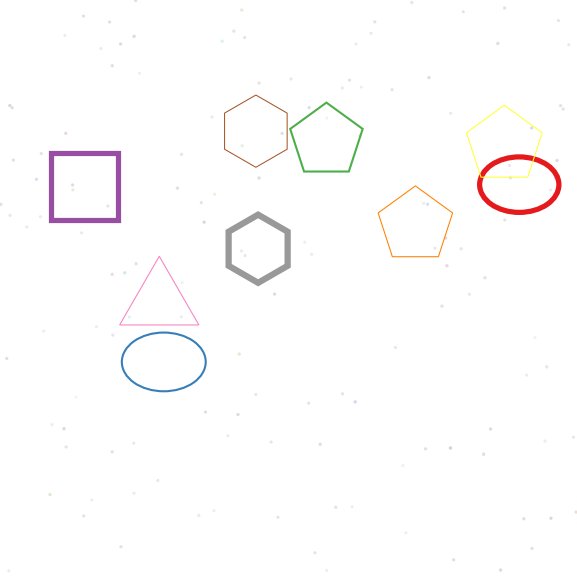[{"shape": "oval", "thickness": 2.5, "radius": 0.34, "center": [0.899, 0.679]}, {"shape": "oval", "thickness": 1, "radius": 0.36, "center": [0.284, 0.372]}, {"shape": "pentagon", "thickness": 1, "radius": 0.33, "center": [0.565, 0.755]}, {"shape": "square", "thickness": 2.5, "radius": 0.29, "center": [0.146, 0.676]}, {"shape": "pentagon", "thickness": 0.5, "radius": 0.34, "center": [0.719, 0.609]}, {"shape": "pentagon", "thickness": 0.5, "radius": 0.34, "center": [0.873, 0.748]}, {"shape": "hexagon", "thickness": 0.5, "radius": 0.31, "center": [0.443, 0.772]}, {"shape": "triangle", "thickness": 0.5, "radius": 0.4, "center": [0.276, 0.476]}, {"shape": "hexagon", "thickness": 3, "radius": 0.3, "center": [0.447, 0.568]}]